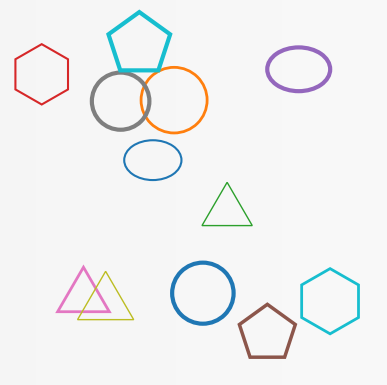[{"shape": "circle", "thickness": 3, "radius": 0.4, "center": [0.524, 0.238]}, {"shape": "oval", "thickness": 1.5, "radius": 0.37, "center": [0.394, 0.584]}, {"shape": "circle", "thickness": 2, "radius": 0.43, "center": [0.449, 0.74]}, {"shape": "triangle", "thickness": 1, "radius": 0.37, "center": [0.586, 0.452]}, {"shape": "hexagon", "thickness": 1.5, "radius": 0.39, "center": [0.108, 0.807]}, {"shape": "oval", "thickness": 3, "radius": 0.41, "center": [0.771, 0.82]}, {"shape": "pentagon", "thickness": 2.5, "radius": 0.38, "center": [0.69, 0.134]}, {"shape": "triangle", "thickness": 2, "radius": 0.39, "center": [0.215, 0.229]}, {"shape": "circle", "thickness": 3, "radius": 0.37, "center": [0.311, 0.737]}, {"shape": "triangle", "thickness": 1, "radius": 0.42, "center": [0.273, 0.212]}, {"shape": "hexagon", "thickness": 2, "radius": 0.42, "center": [0.852, 0.218]}, {"shape": "pentagon", "thickness": 3, "radius": 0.42, "center": [0.36, 0.885]}]